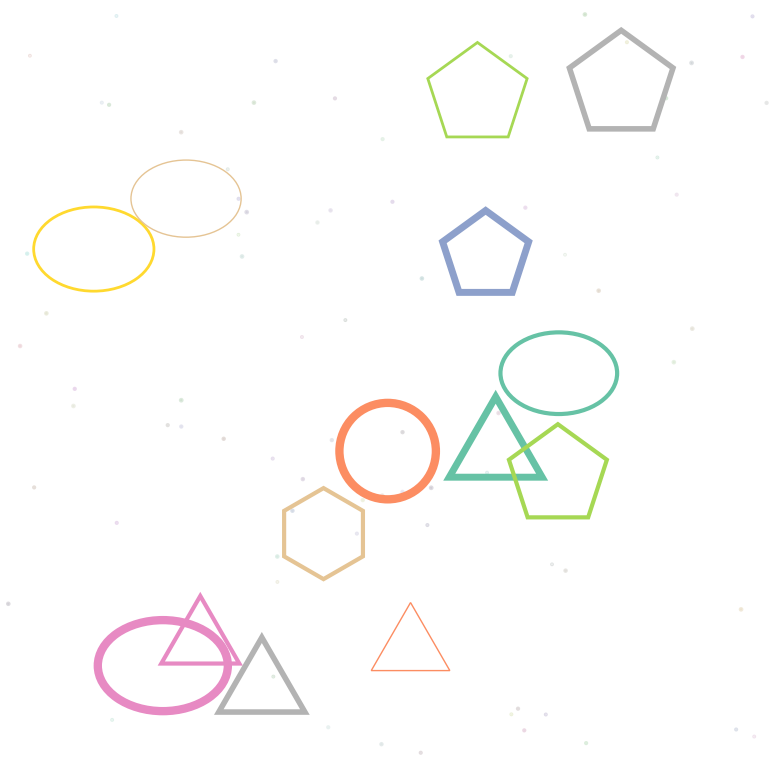[{"shape": "triangle", "thickness": 2.5, "radius": 0.35, "center": [0.644, 0.415]}, {"shape": "oval", "thickness": 1.5, "radius": 0.38, "center": [0.726, 0.515]}, {"shape": "triangle", "thickness": 0.5, "radius": 0.29, "center": [0.533, 0.159]}, {"shape": "circle", "thickness": 3, "radius": 0.31, "center": [0.503, 0.414]}, {"shape": "pentagon", "thickness": 2.5, "radius": 0.29, "center": [0.631, 0.668]}, {"shape": "triangle", "thickness": 1.5, "radius": 0.29, "center": [0.26, 0.168]}, {"shape": "oval", "thickness": 3, "radius": 0.42, "center": [0.211, 0.136]}, {"shape": "pentagon", "thickness": 1.5, "radius": 0.33, "center": [0.725, 0.382]}, {"shape": "pentagon", "thickness": 1, "radius": 0.34, "center": [0.62, 0.877]}, {"shape": "oval", "thickness": 1, "radius": 0.39, "center": [0.122, 0.677]}, {"shape": "hexagon", "thickness": 1.5, "radius": 0.3, "center": [0.42, 0.307]}, {"shape": "oval", "thickness": 0.5, "radius": 0.36, "center": [0.242, 0.742]}, {"shape": "triangle", "thickness": 2, "radius": 0.32, "center": [0.34, 0.108]}, {"shape": "pentagon", "thickness": 2, "radius": 0.35, "center": [0.807, 0.89]}]